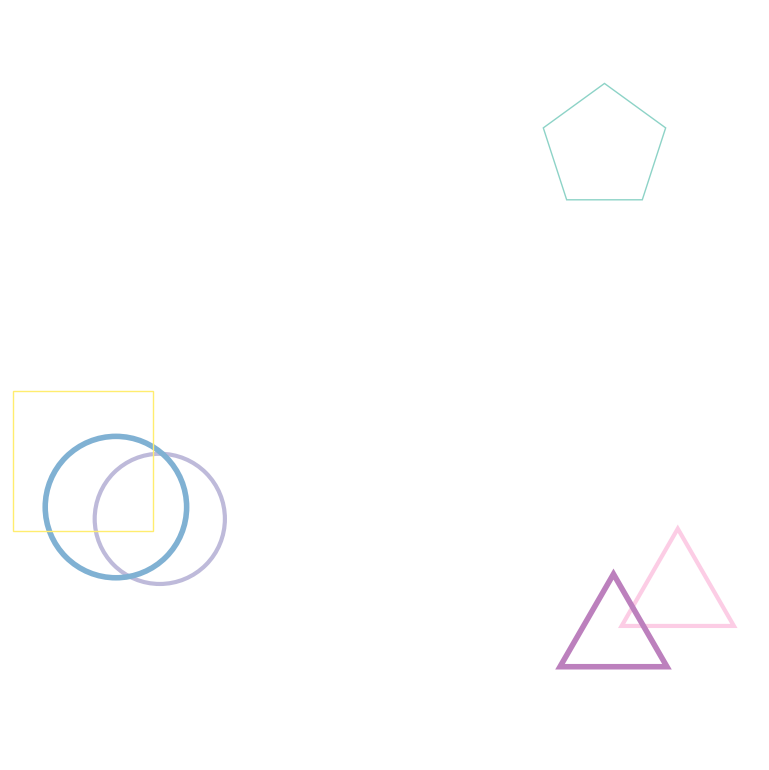[{"shape": "pentagon", "thickness": 0.5, "radius": 0.42, "center": [0.785, 0.808]}, {"shape": "circle", "thickness": 1.5, "radius": 0.42, "center": [0.208, 0.326]}, {"shape": "circle", "thickness": 2, "radius": 0.46, "center": [0.151, 0.341]}, {"shape": "triangle", "thickness": 1.5, "radius": 0.42, "center": [0.88, 0.229]}, {"shape": "triangle", "thickness": 2, "radius": 0.4, "center": [0.797, 0.174]}, {"shape": "square", "thickness": 0.5, "radius": 0.45, "center": [0.108, 0.401]}]